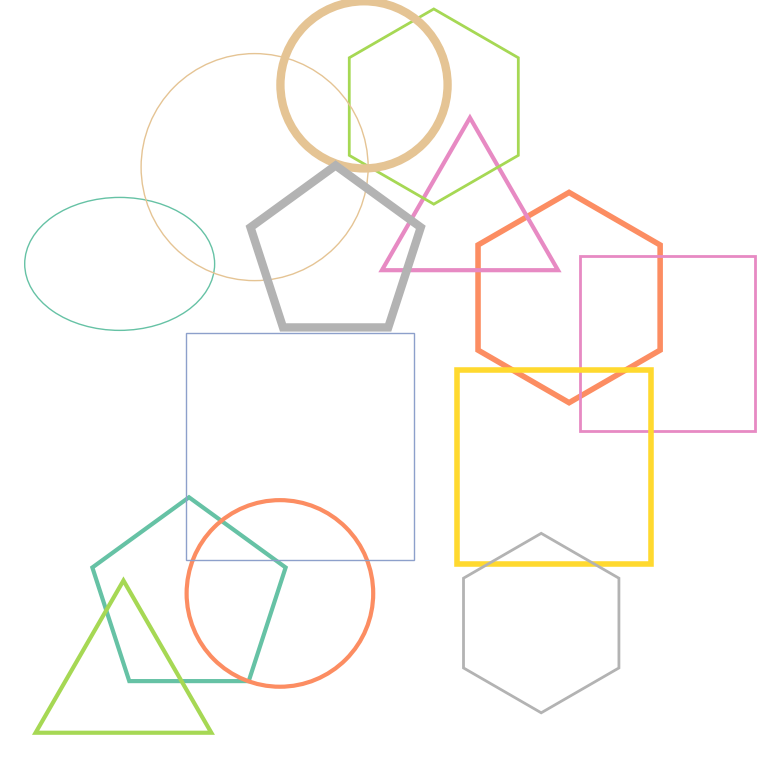[{"shape": "oval", "thickness": 0.5, "radius": 0.62, "center": [0.155, 0.657]}, {"shape": "pentagon", "thickness": 1.5, "radius": 0.66, "center": [0.245, 0.222]}, {"shape": "circle", "thickness": 1.5, "radius": 0.61, "center": [0.364, 0.229]}, {"shape": "hexagon", "thickness": 2, "radius": 0.68, "center": [0.739, 0.614]}, {"shape": "square", "thickness": 0.5, "radius": 0.74, "center": [0.39, 0.42]}, {"shape": "square", "thickness": 1, "radius": 0.57, "center": [0.867, 0.554]}, {"shape": "triangle", "thickness": 1.5, "radius": 0.66, "center": [0.61, 0.715]}, {"shape": "hexagon", "thickness": 1, "radius": 0.63, "center": [0.563, 0.862]}, {"shape": "triangle", "thickness": 1.5, "radius": 0.66, "center": [0.16, 0.114]}, {"shape": "square", "thickness": 2, "radius": 0.63, "center": [0.72, 0.394]}, {"shape": "circle", "thickness": 0.5, "radius": 0.74, "center": [0.331, 0.783]}, {"shape": "circle", "thickness": 3, "radius": 0.54, "center": [0.473, 0.89]}, {"shape": "pentagon", "thickness": 3, "radius": 0.58, "center": [0.436, 0.669]}, {"shape": "hexagon", "thickness": 1, "radius": 0.58, "center": [0.703, 0.191]}]